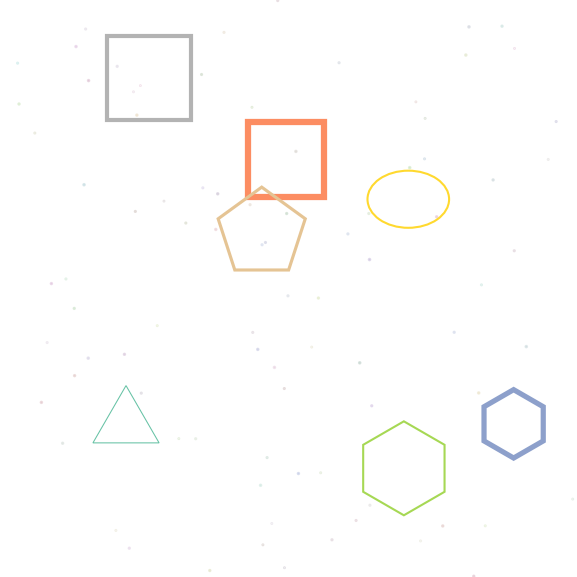[{"shape": "triangle", "thickness": 0.5, "radius": 0.33, "center": [0.218, 0.265]}, {"shape": "square", "thickness": 3, "radius": 0.33, "center": [0.496, 0.723]}, {"shape": "hexagon", "thickness": 2.5, "radius": 0.3, "center": [0.889, 0.265]}, {"shape": "hexagon", "thickness": 1, "radius": 0.41, "center": [0.699, 0.188]}, {"shape": "oval", "thickness": 1, "radius": 0.35, "center": [0.707, 0.654]}, {"shape": "pentagon", "thickness": 1.5, "radius": 0.4, "center": [0.453, 0.596]}, {"shape": "square", "thickness": 2, "radius": 0.36, "center": [0.258, 0.864]}]